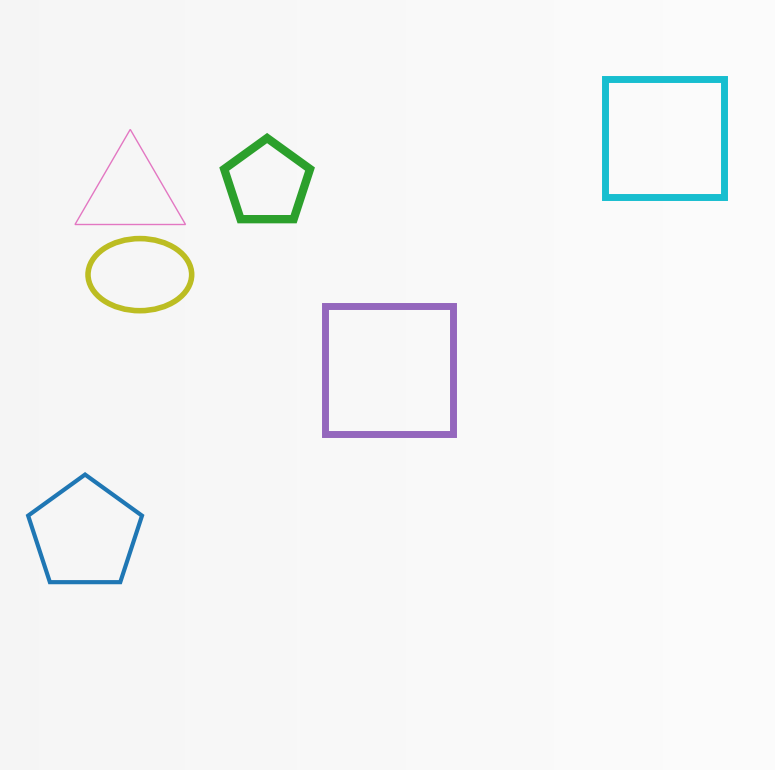[{"shape": "pentagon", "thickness": 1.5, "radius": 0.39, "center": [0.11, 0.306]}, {"shape": "pentagon", "thickness": 3, "radius": 0.29, "center": [0.345, 0.762]}, {"shape": "square", "thickness": 2.5, "radius": 0.41, "center": [0.502, 0.52]}, {"shape": "triangle", "thickness": 0.5, "radius": 0.41, "center": [0.168, 0.75]}, {"shape": "oval", "thickness": 2, "radius": 0.33, "center": [0.18, 0.643]}, {"shape": "square", "thickness": 2.5, "radius": 0.38, "center": [0.857, 0.82]}]